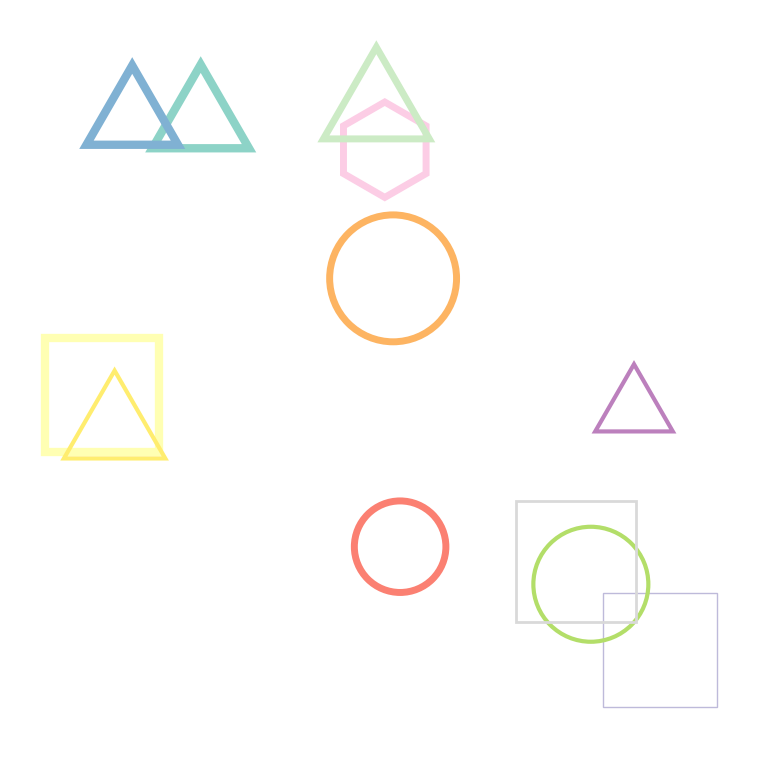[{"shape": "triangle", "thickness": 3, "radius": 0.36, "center": [0.261, 0.844]}, {"shape": "square", "thickness": 3, "radius": 0.37, "center": [0.132, 0.487]}, {"shape": "square", "thickness": 0.5, "radius": 0.37, "center": [0.857, 0.155]}, {"shape": "circle", "thickness": 2.5, "radius": 0.3, "center": [0.52, 0.29]}, {"shape": "triangle", "thickness": 3, "radius": 0.34, "center": [0.172, 0.846]}, {"shape": "circle", "thickness": 2.5, "radius": 0.41, "center": [0.511, 0.639]}, {"shape": "circle", "thickness": 1.5, "radius": 0.37, "center": [0.767, 0.241]}, {"shape": "hexagon", "thickness": 2.5, "radius": 0.31, "center": [0.5, 0.806]}, {"shape": "square", "thickness": 1, "radius": 0.39, "center": [0.748, 0.271]}, {"shape": "triangle", "thickness": 1.5, "radius": 0.29, "center": [0.823, 0.469]}, {"shape": "triangle", "thickness": 2.5, "radius": 0.4, "center": [0.489, 0.859]}, {"shape": "triangle", "thickness": 1.5, "radius": 0.38, "center": [0.149, 0.443]}]